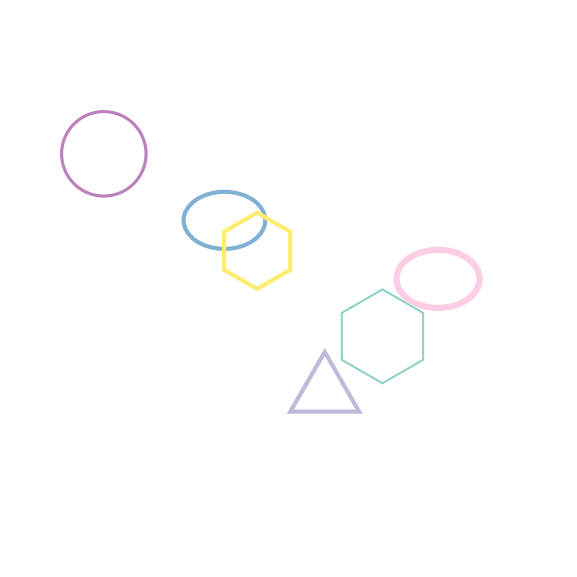[{"shape": "hexagon", "thickness": 1, "radius": 0.41, "center": [0.662, 0.417]}, {"shape": "triangle", "thickness": 2, "radius": 0.34, "center": [0.562, 0.321]}, {"shape": "oval", "thickness": 2, "radius": 0.35, "center": [0.389, 0.618]}, {"shape": "oval", "thickness": 3, "radius": 0.36, "center": [0.759, 0.516]}, {"shape": "circle", "thickness": 1.5, "radius": 0.37, "center": [0.18, 0.733]}, {"shape": "hexagon", "thickness": 2, "radius": 0.33, "center": [0.445, 0.565]}]